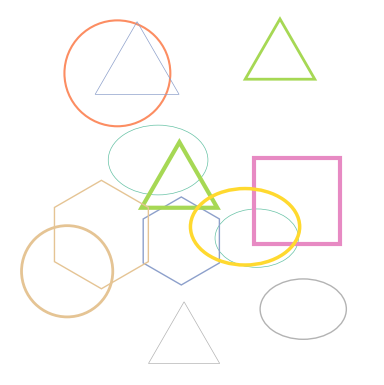[{"shape": "oval", "thickness": 0.5, "radius": 0.65, "center": [0.411, 0.584]}, {"shape": "oval", "thickness": 0.5, "radius": 0.54, "center": [0.667, 0.381]}, {"shape": "circle", "thickness": 1.5, "radius": 0.69, "center": [0.305, 0.81]}, {"shape": "triangle", "thickness": 0.5, "radius": 0.63, "center": [0.356, 0.818]}, {"shape": "hexagon", "thickness": 1, "radius": 0.57, "center": [0.471, 0.374]}, {"shape": "square", "thickness": 3, "radius": 0.56, "center": [0.771, 0.478]}, {"shape": "triangle", "thickness": 3, "radius": 0.57, "center": [0.466, 0.517]}, {"shape": "triangle", "thickness": 2, "radius": 0.52, "center": [0.727, 0.846]}, {"shape": "oval", "thickness": 2.5, "radius": 0.71, "center": [0.637, 0.411]}, {"shape": "circle", "thickness": 2, "radius": 0.59, "center": [0.174, 0.295]}, {"shape": "hexagon", "thickness": 1, "radius": 0.7, "center": [0.263, 0.391]}, {"shape": "triangle", "thickness": 0.5, "radius": 0.53, "center": [0.478, 0.109]}, {"shape": "oval", "thickness": 1, "radius": 0.56, "center": [0.788, 0.197]}]